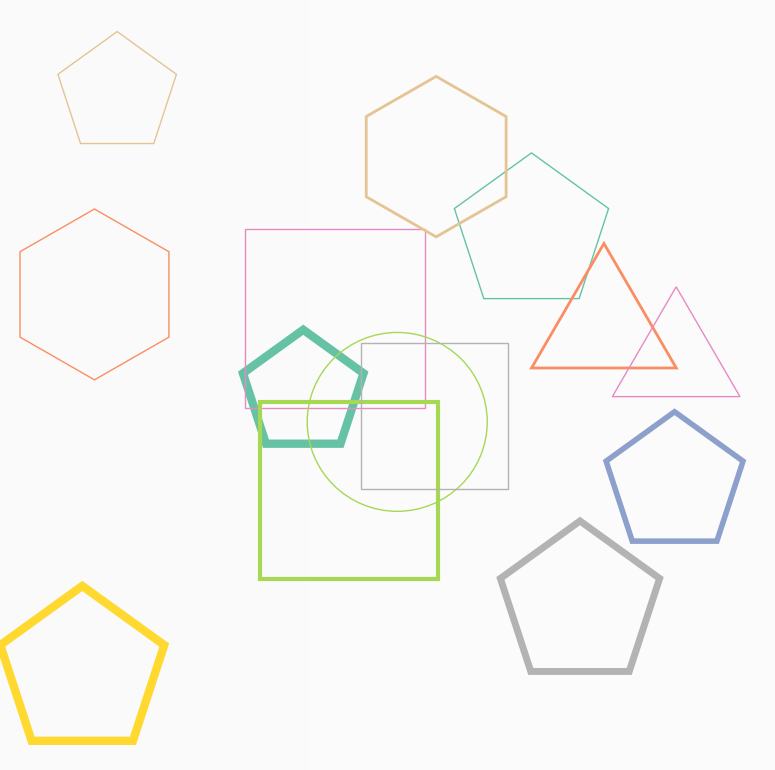[{"shape": "pentagon", "thickness": 0.5, "radius": 0.52, "center": [0.686, 0.697]}, {"shape": "pentagon", "thickness": 3, "radius": 0.41, "center": [0.391, 0.49]}, {"shape": "triangle", "thickness": 1, "radius": 0.54, "center": [0.779, 0.576]}, {"shape": "hexagon", "thickness": 0.5, "radius": 0.55, "center": [0.122, 0.618]}, {"shape": "pentagon", "thickness": 2, "radius": 0.46, "center": [0.87, 0.372]}, {"shape": "square", "thickness": 0.5, "radius": 0.58, "center": [0.432, 0.586]}, {"shape": "triangle", "thickness": 0.5, "radius": 0.48, "center": [0.872, 0.532]}, {"shape": "circle", "thickness": 0.5, "radius": 0.58, "center": [0.513, 0.452]}, {"shape": "square", "thickness": 1.5, "radius": 0.57, "center": [0.45, 0.363]}, {"shape": "pentagon", "thickness": 3, "radius": 0.56, "center": [0.106, 0.128]}, {"shape": "hexagon", "thickness": 1, "radius": 0.52, "center": [0.563, 0.797]}, {"shape": "pentagon", "thickness": 0.5, "radius": 0.4, "center": [0.151, 0.879]}, {"shape": "pentagon", "thickness": 2.5, "radius": 0.54, "center": [0.748, 0.215]}, {"shape": "square", "thickness": 0.5, "radius": 0.47, "center": [0.56, 0.46]}]